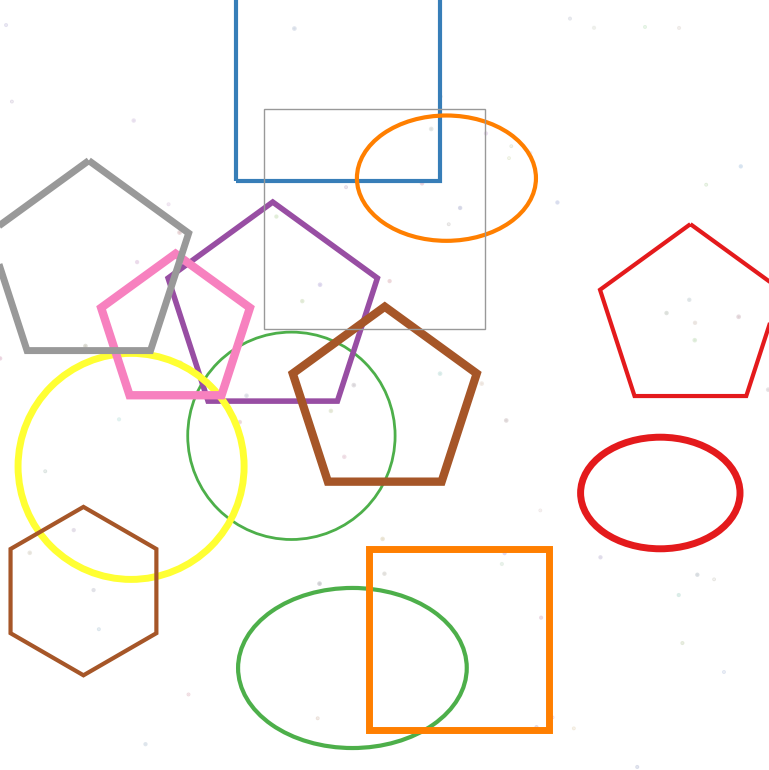[{"shape": "pentagon", "thickness": 1.5, "radius": 0.62, "center": [0.897, 0.586]}, {"shape": "oval", "thickness": 2.5, "radius": 0.52, "center": [0.858, 0.36]}, {"shape": "square", "thickness": 1.5, "radius": 0.66, "center": [0.439, 0.897]}, {"shape": "oval", "thickness": 1.5, "radius": 0.74, "center": [0.458, 0.132]}, {"shape": "circle", "thickness": 1, "radius": 0.67, "center": [0.378, 0.434]}, {"shape": "pentagon", "thickness": 2, "radius": 0.71, "center": [0.354, 0.595]}, {"shape": "square", "thickness": 2.5, "radius": 0.59, "center": [0.596, 0.169]}, {"shape": "oval", "thickness": 1.5, "radius": 0.58, "center": [0.58, 0.769]}, {"shape": "circle", "thickness": 2.5, "radius": 0.73, "center": [0.17, 0.394]}, {"shape": "hexagon", "thickness": 1.5, "radius": 0.55, "center": [0.108, 0.232]}, {"shape": "pentagon", "thickness": 3, "radius": 0.63, "center": [0.5, 0.476]}, {"shape": "pentagon", "thickness": 3, "radius": 0.51, "center": [0.228, 0.569]}, {"shape": "square", "thickness": 0.5, "radius": 0.72, "center": [0.487, 0.716]}, {"shape": "pentagon", "thickness": 2.5, "radius": 0.68, "center": [0.115, 0.655]}]